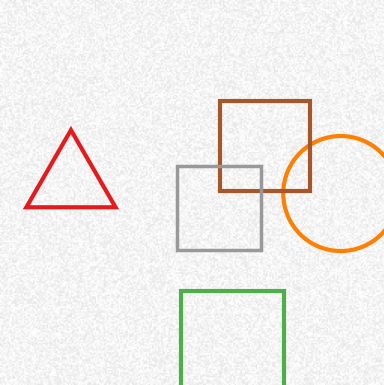[{"shape": "triangle", "thickness": 3, "radius": 0.67, "center": [0.184, 0.529]}, {"shape": "square", "thickness": 3, "radius": 0.67, "center": [0.603, 0.109]}, {"shape": "circle", "thickness": 3, "radius": 0.75, "center": [0.885, 0.497]}, {"shape": "square", "thickness": 3, "radius": 0.59, "center": [0.688, 0.622]}, {"shape": "square", "thickness": 2.5, "radius": 0.54, "center": [0.569, 0.46]}]